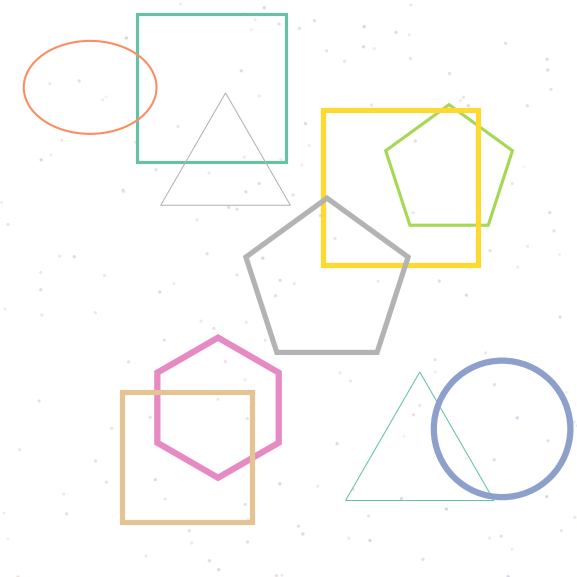[{"shape": "triangle", "thickness": 0.5, "radius": 0.74, "center": [0.727, 0.207]}, {"shape": "square", "thickness": 1.5, "radius": 0.64, "center": [0.366, 0.847]}, {"shape": "oval", "thickness": 1, "radius": 0.57, "center": [0.156, 0.848]}, {"shape": "circle", "thickness": 3, "radius": 0.59, "center": [0.869, 0.256]}, {"shape": "hexagon", "thickness": 3, "radius": 0.61, "center": [0.378, 0.293]}, {"shape": "pentagon", "thickness": 1.5, "radius": 0.58, "center": [0.778, 0.702]}, {"shape": "square", "thickness": 2.5, "radius": 0.67, "center": [0.694, 0.675]}, {"shape": "square", "thickness": 2.5, "radius": 0.56, "center": [0.324, 0.208]}, {"shape": "pentagon", "thickness": 2.5, "radius": 0.74, "center": [0.566, 0.508]}, {"shape": "triangle", "thickness": 0.5, "radius": 0.65, "center": [0.391, 0.709]}]